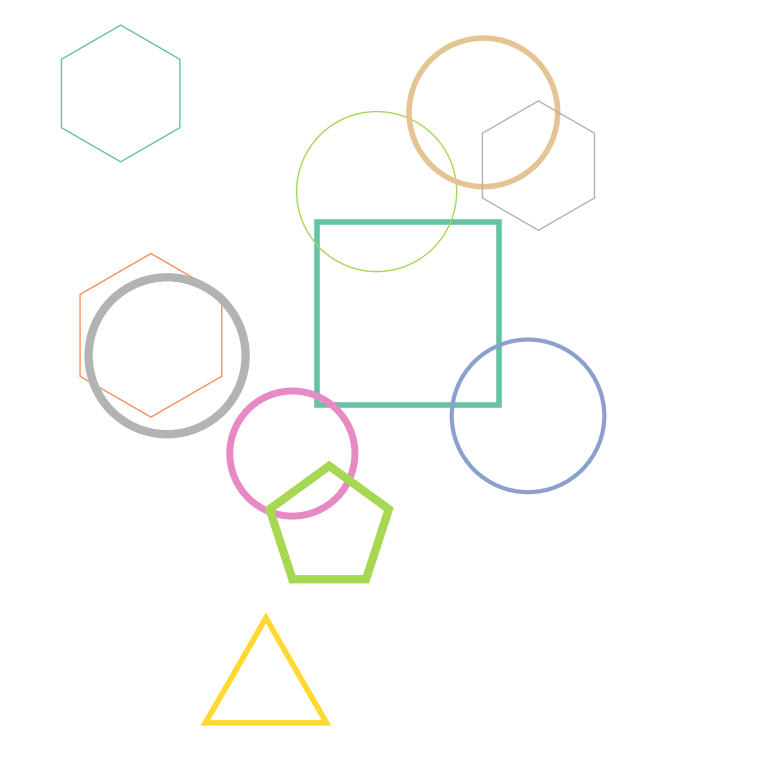[{"shape": "hexagon", "thickness": 0.5, "radius": 0.44, "center": [0.157, 0.879]}, {"shape": "square", "thickness": 2, "radius": 0.59, "center": [0.53, 0.593]}, {"shape": "hexagon", "thickness": 0.5, "radius": 0.53, "center": [0.196, 0.565]}, {"shape": "circle", "thickness": 1.5, "radius": 0.5, "center": [0.686, 0.46]}, {"shape": "circle", "thickness": 2.5, "radius": 0.41, "center": [0.38, 0.411]}, {"shape": "pentagon", "thickness": 3, "radius": 0.41, "center": [0.428, 0.314]}, {"shape": "circle", "thickness": 0.5, "radius": 0.52, "center": [0.489, 0.751]}, {"shape": "triangle", "thickness": 2, "radius": 0.45, "center": [0.345, 0.107]}, {"shape": "circle", "thickness": 2, "radius": 0.48, "center": [0.628, 0.854]}, {"shape": "hexagon", "thickness": 0.5, "radius": 0.42, "center": [0.699, 0.785]}, {"shape": "circle", "thickness": 3, "radius": 0.51, "center": [0.217, 0.538]}]